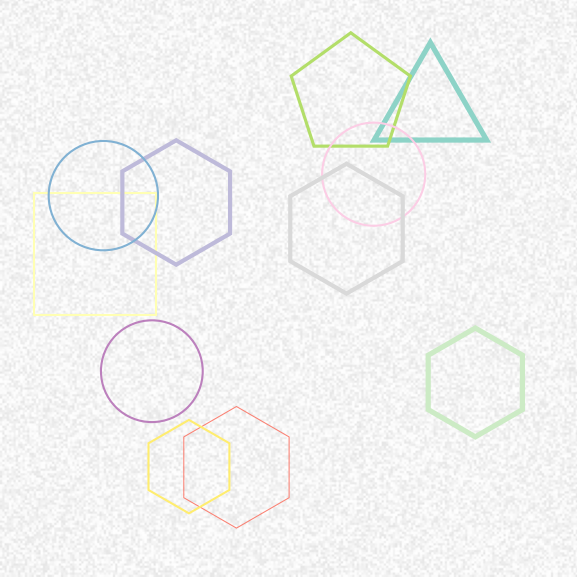[{"shape": "triangle", "thickness": 2.5, "radius": 0.56, "center": [0.745, 0.813]}, {"shape": "square", "thickness": 1, "radius": 0.53, "center": [0.164, 0.559]}, {"shape": "hexagon", "thickness": 2, "radius": 0.54, "center": [0.305, 0.649]}, {"shape": "hexagon", "thickness": 0.5, "radius": 0.53, "center": [0.409, 0.19]}, {"shape": "circle", "thickness": 1, "radius": 0.47, "center": [0.179, 0.66]}, {"shape": "pentagon", "thickness": 1.5, "radius": 0.54, "center": [0.607, 0.834]}, {"shape": "circle", "thickness": 1, "radius": 0.45, "center": [0.647, 0.697]}, {"shape": "hexagon", "thickness": 2, "radius": 0.56, "center": [0.6, 0.603]}, {"shape": "circle", "thickness": 1, "radius": 0.44, "center": [0.263, 0.356]}, {"shape": "hexagon", "thickness": 2.5, "radius": 0.47, "center": [0.823, 0.337]}, {"shape": "hexagon", "thickness": 1, "radius": 0.4, "center": [0.327, 0.191]}]